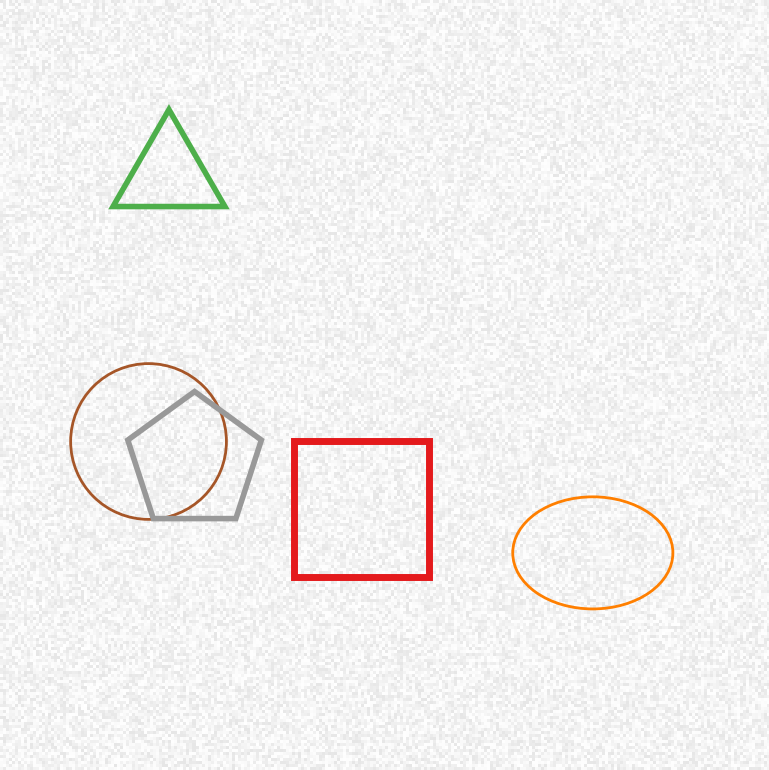[{"shape": "square", "thickness": 2.5, "radius": 0.44, "center": [0.47, 0.339]}, {"shape": "triangle", "thickness": 2, "radius": 0.42, "center": [0.219, 0.774]}, {"shape": "oval", "thickness": 1, "radius": 0.52, "center": [0.77, 0.282]}, {"shape": "circle", "thickness": 1, "radius": 0.51, "center": [0.193, 0.427]}, {"shape": "pentagon", "thickness": 2, "radius": 0.46, "center": [0.253, 0.4]}]